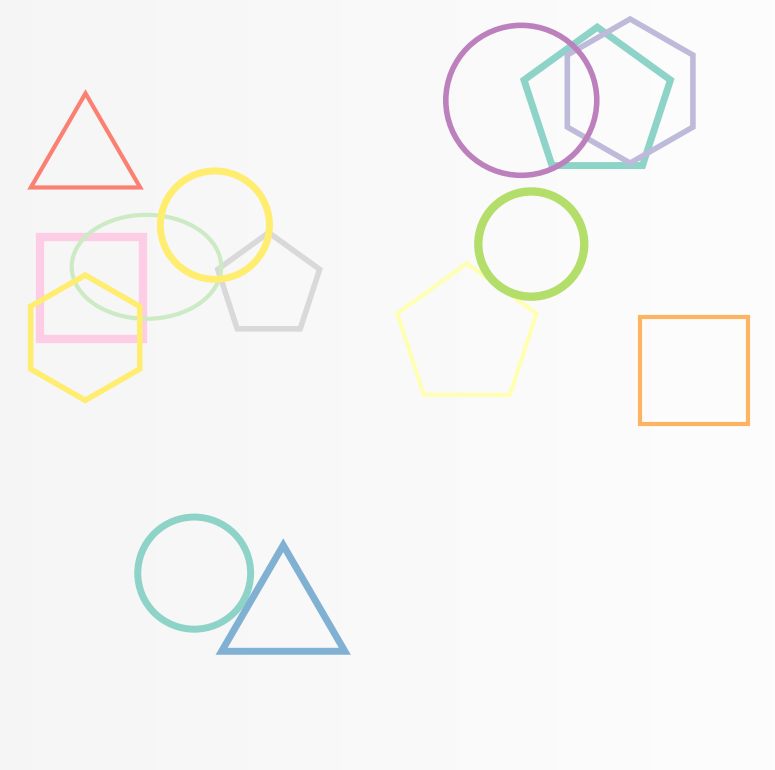[{"shape": "pentagon", "thickness": 2.5, "radius": 0.5, "center": [0.771, 0.865]}, {"shape": "circle", "thickness": 2.5, "radius": 0.36, "center": [0.251, 0.256]}, {"shape": "pentagon", "thickness": 1.5, "radius": 0.47, "center": [0.602, 0.564]}, {"shape": "hexagon", "thickness": 2, "radius": 0.47, "center": [0.813, 0.882]}, {"shape": "triangle", "thickness": 1.5, "radius": 0.41, "center": [0.11, 0.797]}, {"shape": "triangle", "thickness": 2.5, "radius": 0.46, "center": [0.365, 0.2]}, {"shape": "square", "thickness": 1.5, "radius": 0.35, "center": [0.896, 0.519]}, {"shape": "circle", "thickness": 3, "radius": 0.34, "center": [0.686, 0.683]}, {"shape": "square", "thickness": 3, "radius": 0.33, "center": [0.118, 0.626]}, {"shape": "pentagon", "thickness": 2, "radius": 0.35, "center": [0.347, 0.629]}, {"shape": "circle", "thickness": 2, "radius": 0.49, "center": [0.673, 0.87]}, {"shape": "oval", "thickness": 1.5, "radius": 0.48, "center": [0.189, 0.653]}, {"shape": "circle", "thickness": 2.5, "radius": 0.35, "center": [0.277, 0.708]}, {"shape": "hexagon", "thickness": 2, "radius": 0.41, "center": [0.11, 0.561]}]